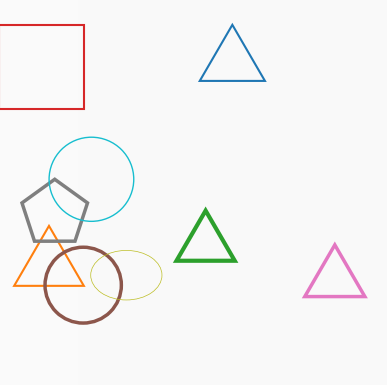[{"shape": "triangle", "thickness": 1.5, "radius": 0.49, "center": [0.6, 0.838]}, {"shape": "triangle", "thickness": 1.5, "radius": 0.52, "center": [0.126, 0.309]}, {"shape": "triangle", "thickness": 3, "radius": 0.43, "center": [0.531, 0.366]}, {"shape": "square", "thickness": 1.5, "radius": 0.55, "center": [0.107, 0.825]}, {"shape": "circle", "thickness": 2.5, "radius": 0.49, "center": [0.215, 0.259]}, {"shape": "triangle", "thickness": 2.5, "radius": 0.45, "center": [0.864, 0.274]}, {"shape": "pentagon", "thickness": 2.5, "radius": 0.44, "center": [0.141, 0.445]}, {"shape": "oval", "thickness": 0.5, "radius": 0.46, "center": [0.326, 0.285]}, {"shape": "circle", "thickness": 1, "radius": 0.55, "center": [0.236, 0.534]}]